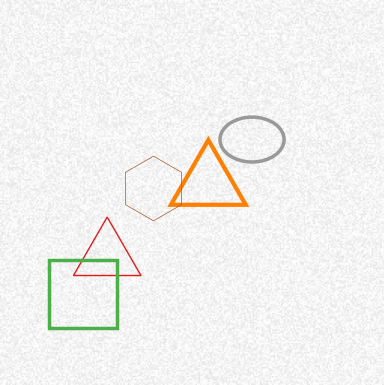[{"shape": "triangle", "thickness": 1, "radius": 0.51, "center": [0.278, 0.335]}, {"shape": "square", "thickness": 2.5, "radius": 0.44, "center": [0.216, 0.237]}, {"shape": "triangle", "thickness": 3, "radius": 0.56, "center": [0.541, 0.524]}, {"shape": "hexagon", "thickness": 0.5, "radius": 0.42, "center": [0.399, 0.51]}, {"shape": "oval", "thickness": 2.5, "radius": 0.42, "center": [0.655, 0.638]}]